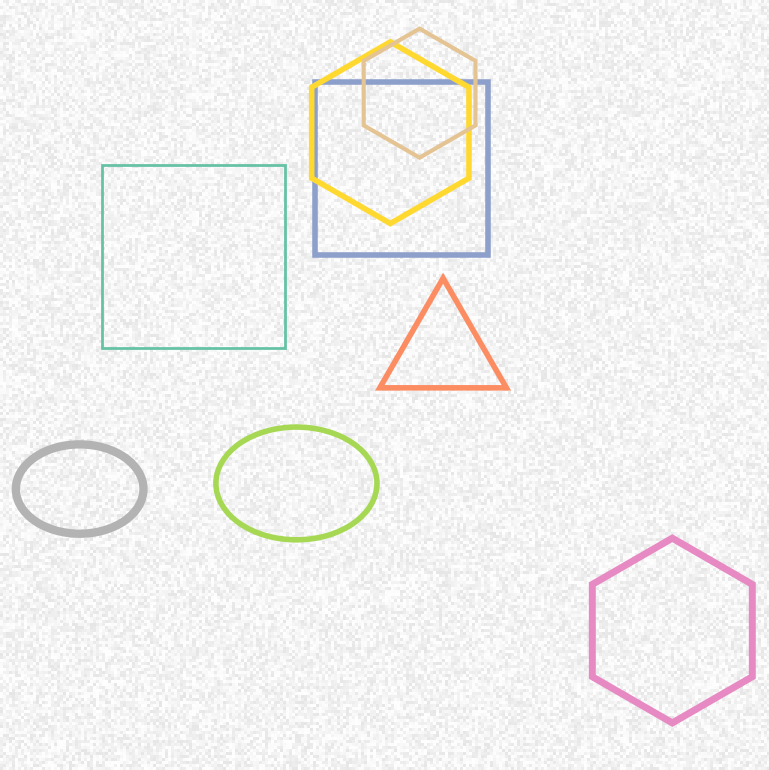[{"shape": "square", "thickness": 1, "radius": 0.59, "center": [0.252, 0.667]}, {"shape": "triangle", "thickness": 2, "radius": 0.47, "center": [0.575, 0.544]}, {"shape": "square", "thickness": 2, "radius": 0.56, "center": [0.522, 0.781]}, {"shape": "hexagon", "thickness": 2.5, "radius": 0.6, "center": [0.873, 0.181]}, {"shape": "oval", "thickness": 2, "radius": 0.52, "center": [0.385, 0.372]}, {"shape": "hexagon", "thickness": 2, "radius": 0.59, "center": [0.507, 0.828]}, {"shape": "hexagon", "thickness": 1.5, "radius": 0.42, "center": [0.545, 0.879]}, {"shape": "oval", "thickness": 3, "radius": 0.41, "center": [0.103, 0.365]}]